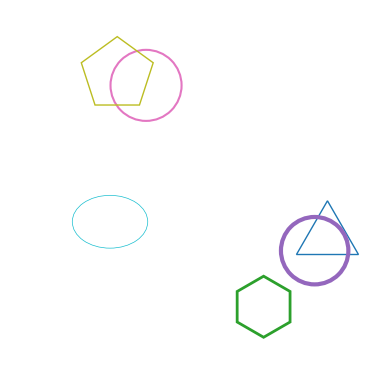[{"shape": "triangle", "thickness": 1, "radius": 0.46, "center": [0.851, 0.385]}, {"shape": "hexagon", "thickness": 2, "radius": 0.4, "center": [0.685, 0.203]}, {"shape": "circle", "thickness": 3, "radius": 0.44, "center": [0.817, 0.349]}, {"shape": "circle", "thickness": 1.5, "radius": 0.46, "center": [0.379, 0.778]}, {"shape": "pentagon", "thickness": 1, "radius": 0.49, "center": [0.305, 0.807]}, {"shape": "oval", "thickness": 0.5, "radius": 0.49, "center": [0.286, 0.424]}]